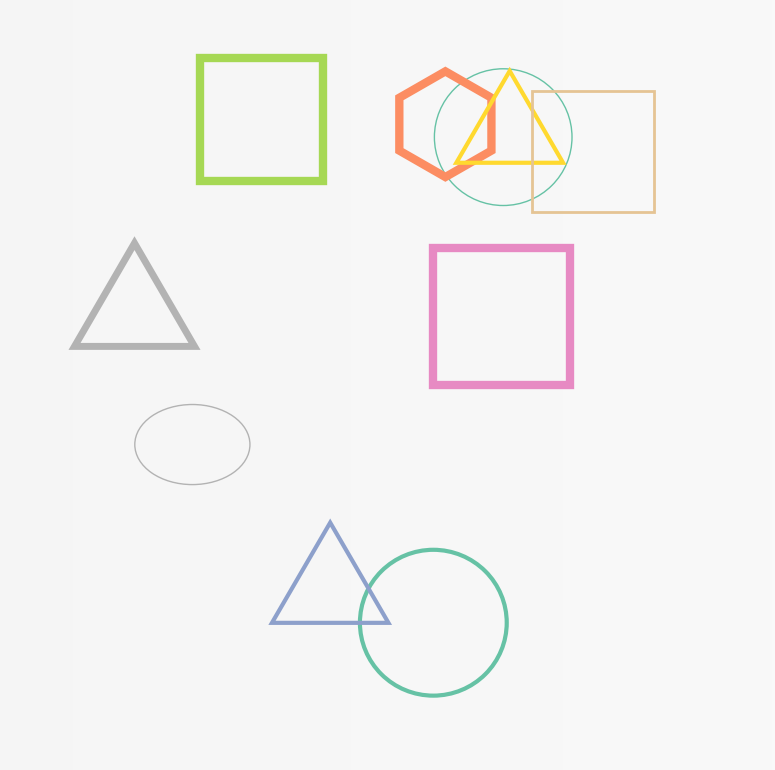[{"shape": "circle", "thickness": 1.5, "radius": 0.47, "center": [0.559, 0.191]}, {"shape": "circle", "thickness": 0.5, "radius": 0.44, "center": [0.649, 0.822]}, {"shape": "hexagon", "thickness": 3, "radius": 0.34, "center": [0.575, 0.839]}, {"shape": "triangle", "thickness": 1.5, "radius": 0.43, "center": [0.426, 0.235]}, {"shape": "square", "thickness": 3, "radius": 0.44, "center": [0.647, 0.589]}, {"shape": "square", "thickness": 3, "radius": 0.4, "center": [0.337, 0.845]}, {"shape": "triangle", "thickness": 1.5, "radius": 0.4, "center": [0.658, 0.828]}, {"shape": "square", "thickness": 1, "radius": 0.39, "center": [0.765, 0.804]}, {"shape": "oval", "thickness": 0.5, "radius": 0.37, "center": [0.248, 0.423]}, {"shape": "triangle", "thickness": 2.5, "radius": 0.45, "center": [0.174, 0.595]}]